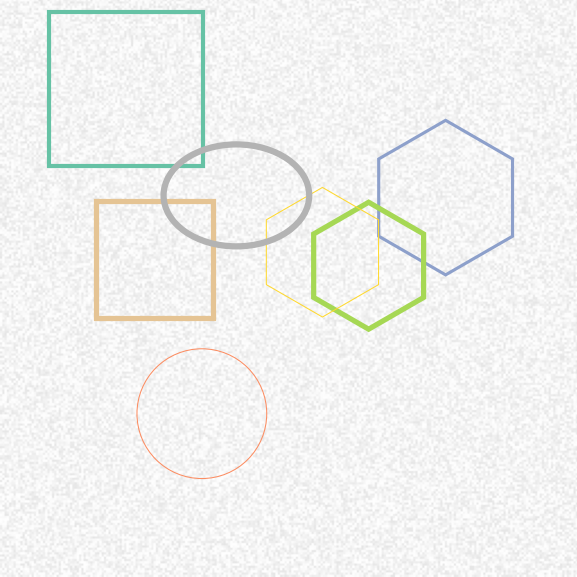[{"shape": "square", "thickness": 2, "radius": 0.67, "center": [0.218, 0.845]}, {"shape": "circle", "thickness": 0.5, "radius": 0.56, "center": [0.35, 0.283]}, {"shape": "hexagon", "thickness": 1.5, "radius": 0.67, "center": [0.772, 0.657]}, {"shape": "hexagon", "thickness": 2.5, "radius": 0.55, "center": [0.638, 0.539]}, {"shape": "hexagon", "thickness": 0.5, "radius": 0.56, "center": [0.558, 0.562]}, {"shape": "square", "thickness": 2.5, "radius": 0.51, "center": [0.268, 0.55]}, {"shape": "oval", "thickness": 3, "radius": 0.63, "center": [0.409, 0.661]}]